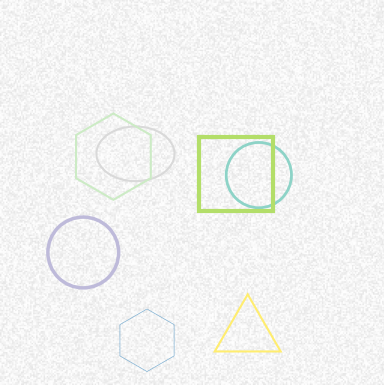[{"shape": "circle", "thickness": 2, "radius": 0.42, "center": [0.672, 0.545]}, {"shape": "circle", "thickness": 2.5, "radius": 0.46, "center": [0.216, 0.344]}, {"shape": "hexagon", "thickness": 0.5, "radius": 0.41, "center": [0.382, 0.116]}, {"shape": "square", "thickness": 3, "radius": 0.48, "center": [0.614, 0.548]}, {"shape": "oval", "thickness": 1.5, "radius": 0.51, "center": [0.352, 0.6]}, {"shape": "hexagon", "thickness": 1.5, "radius": 0.56, "center": [0.295, 0.593]}, {"shape": "triangle", "thickness": 1.5, "radius": 0.49, "center": [0.643, 0.137]}]